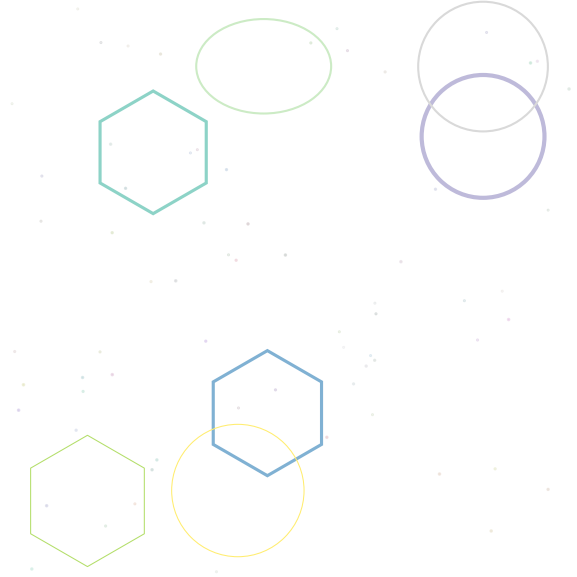[{"shape": "hexagon", "thickness": 1.5, "radius": 0.53, "center": [0.265, 0.735]}, {"shape": "circle", "thickness": 2, "radius": 0.53, "center": [0.836, 0.763]}, {"shape": "hexagon", "thickness": 1.5, "radius": 0.54, "center": [0.463, 0.284]}, {"shape": "hexagon", "thickness": 0.5, "radius": 0.57, "center": [0.151, 0.132]}, {"shape": "circle", "thickness": 1, "radius": 0.56, "center": [0.836, 0.884]}, {"shape": "oval", "thickness": 1, "radius": 0.58, "center": [0.457, 0.884]}, {"shape": "circle", "thickness": 0.5, "radius": 0.57, "center": [0.412, 0.15]}]